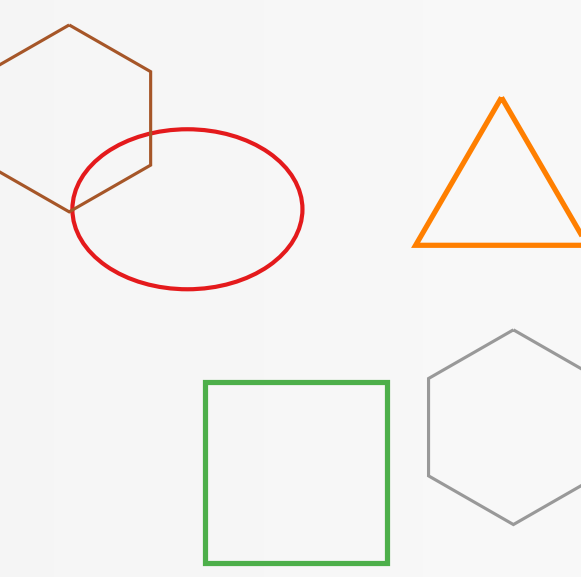[{"shape": "oval", "thickness": 2, "radius": 0.99, "center": [0.322, 0.637]}, {"shape": "square", "thickness": 2.5, "radius": 0.79, "center": [0.51, 0.181]}, {"shape": "triangle", "thickness": 2.5, "radius": 0.85, "center": [0.863, 0.66]}, {"shape": "hexagon", "thickness": 1.5, "radius": 0.81, "center": [0.119, 0.794]}, {"shape": "hexagon", "thickness": 1.5, "radius": 0.84, "center": [0.883, 0.259]}]